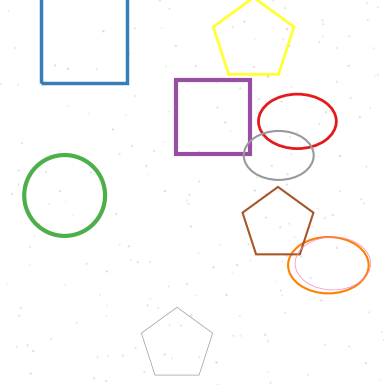[{"shape": "oval", "thickness": 2, "radius": 0.51, "center": [0.772, 0.685]}, {"shape": "square", "thickness": 2.5, "radius": 0.56, "center": [0.217, 0.897]}, {"shape": "circle", "thickness": 3, "radius": 0.53, "center": [0.168, 0.492]}, {"shape": "square", "thickness": 3, "radius": 0.48, "center": [0.553, 0.696]}, {"shape": "oval", "thickness": 1.5, "radius": 0.52, "center": [0.853, 0.311]}, {"shape": "pentagon", "thickness": 2, "radius": 0.55, "center": [0.659, 0.896]}, {"shape": "pentagon", "thickness": 1.5, "radius": 0.48, "center": [0.722, 0.418]}, {"shape": "oval", "thickness": 0.5, "radius": 0.49, "center": [0.865, 0.316]}, {"shape": "oval", "thickness": 1.5, "radius": 0.45, "center": [0.724, 0.596]}, {"shape": "pentagon", "thickness": 0.5, "radius": 0.49, "center": [0.46, 0.105]}]